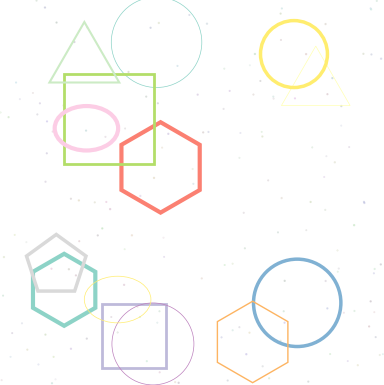[{"shape": "circle", "thickness": 0.5, "radius": 0.59, "center": [0.407, 0.89]}, {"shape": "hexagon", "thickness": 3, "radius": 0.47, "center": [0.167, 0.247]}, {"shape": "triangle", "thickness": 0.5, "radius": 0.52, "center": [0.82, 0.777]}, {"shape": "square", "thickness": 2, "radius": 0.42, "center": [0.348, 0.128]}, {"shape": "hexagon", "thickness": 3, "radius": 0.59, "center": [0.417, 0.565]}, {"shape": "circle", "thickness": 2.5, "radius": 0.57, "center": [0.772, 0.213]}, {"shape": "hexagon", "thickness": 1, "radius": 0.53, "center": [0.656, 0.112]}, {"shape": "square", "thickness": 2, "radius": 0.58, "center": [0.284, 0.692]}, {"shape": "oval", "thickness": 3, "radius": 0.41, "center": [0.224, 0.667]}, {"shape": "pentagon", "thickness": 2.5, "radius": 0.41, "center": [0.146, 0.31]}, {"shape": "circle", "thickness": 0.5, "radius": 0.53, "center": [0.397, 0.107]}, {"shape": "triangle", "thickness": 1.5, "radius": 0.52, "center": [0.219, 0.838]}, {"shape": "oval", "thickness": 0.5, "radius": 0.43, "center": [0.305, 0.222]}, {"shape": "circle", "thickness": 2.5, "radius": 0.43, "center": [0.764, 0.86]}]